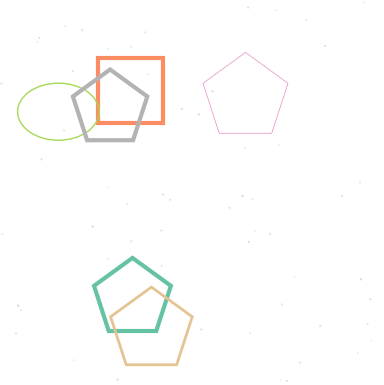[{"shape": "pentagon", "thickness": 3, "radius": 0.52, "center": [0.344, 0.225]}, {"shape": "square", "thickness": 3, "radius": 0.42, "center": [0.338, 0.765]}, {"shape": "pentagon", "thickness": 0.5, "radius": 0.58, "center": [0.638, 0.748]}, {"shape": "oval", "thickness": 1, "radius": 0.53, "center": [0.152, 0.71]}, {"shape": "pentagon", "thickness": 2, "radius": 0.56, "center": [0.393, 0.143]}, {"shape": "pentagon", "thickness": 3, "radius": 0.51, "center": [0.286, 0.718]}]